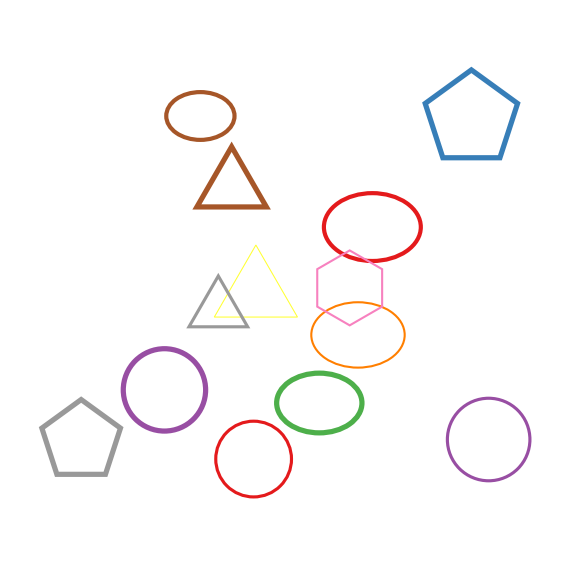[{"shape": "oval", "thickness": 2, "radius": 0.42, "center": [0.645, 0.606]}, {"shape": "circle", "thickness": 1.5, "radius": 0.33, "center": [0.439, 0.204]}, {"shape": "pentagon", "thickness": 2.5, "radius": 0.42, "center": [0.816, 0.794]}, {"shape": "oval", "thickness": 2.5, "radius": 0.37, "center": [0.553, 0.301]}, {"shape": "circle", "thickness": 2.5, "radius": 0.36, "center": [0.285, 0.324]}, {"shape": "circle", "thickness": 1.5, "radius": 0.36, "center": [0.846, 0.238]}, {"shape": "oval", "thickness": 1, "radius": 0.4, "center": [0.62, 0.419]}, {"shape": "triangle", "thickness": 0.5, "radius": 0.42, "center": [0.443, 0.492]}, {"shape": "triangle", "thickness": 2.5, "radius": 0.35, "center": [0.401, 0.676]}, {"shape": "oval", "thickness": 2, "radius": 0.3, "center": [0.347, 0.798]}, {"shape": "hexagon", "thickness": 1, "radius": 0.32, "center": [0.606, 0.501]}, {"shape": "triangle", "thickness": 1.5, "radius": 0.29, "center": [0.378, 0.463]}, {"shape": "pentagon", "thickness": 2.5, "radius": 0.36, "center": [0.141, 0.236]}]